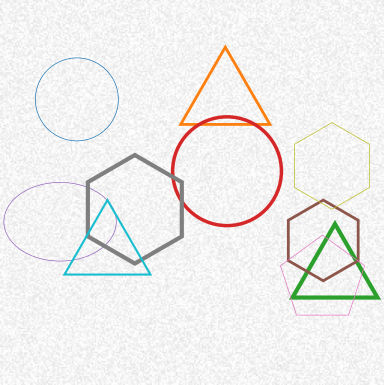[{"shape": "circle", "thickness": 0.5, "radius": 0.54, "center": [0.2, 0.742]}, {"shape": "triangle", "thickness": 2, "radius": 0.67, "center": [0.585, 0.744]}, {"shape": "triangle", "thickness": 3, "radius": 0.64, "center": [0.87, 0.291]}, {"shape": "circle", "thickness": 2.5, "radius": 0.71, "center": [0.59, 0.555]}, {"shape": "oval", "thickness": 0.5, "radius": 0.73, "center": [0.156, 0.424]}, {"shape": "hexagon", "thickness": 2, "radius": 0.52, "center": [0.84, 0.375]}, {"shape": "pentagon", "thickness": 0.5, "radius": 0.57, "center": [0.838, 0.274]}, {"shape": "hexagon", "thickness": 3, "radius": 0.7, "center": [0.35, 0.456]}, {"shape": "hexagon", "thickness": 0.5, "radius": 0.56, "center": [0.862, 0.569]}, {"shape": "triangle", "thickness": 1.5, "radius": 0.64, "center": [0.279, 0.351]}]